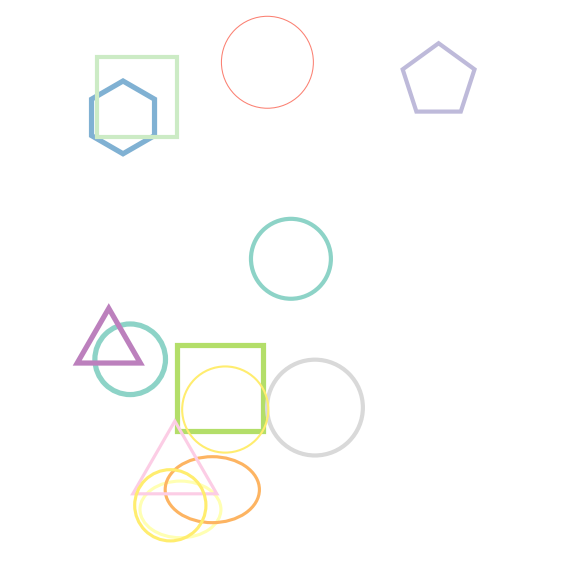[{"shape": "circle", "thickness": 2.5, "radius": 0.31, "center": [0.225, 0.377]}, {"shape": "circle", "thickness": 2, "radius": 0.35, "center": [0.504, 0.551]}, {"shape": "oval", "thickness": 1.5, "radius": 0.35, "center": [0.312, 0.117]}, {"shape": "pentagon", "thickness": 2, "radius": 0.33, "center": [0.759, 0.859]}, {"shape": "circle", "thickness": 0.5, "radius": 0.4, "center": [0.463, 0.891]}, {"shape": "hexagon", "thickness": 2.5, "radius": 0.31, "center": [0.213, 0.796]}, {"shape": "oval", "thickness": 1.5, "radius": 0.41, "center": [0.368, 0.151]}, {"shape": "square", "thickness": 2.5, "radius": 0.37, "center": [0.381, 0.327]}, {"shape": "triangle", "thickness": 1.5, "radius": 0.42, "center": [0.303, 0.186]}, {"shape": "circle", "thickness": 2, "radius": 0.41, "center": [0.545, 0.293]}, {"shape": "triangle", "thickness": 2.5, "radius": 0.32, "center": [0.188, 0.402]}, {"shape": "square", "thickness": 2, "radius": 0.35, "center": [0.237, 0.831]}, {"shape": "circle", "thickness": 1.5, "radius": 0.31, "center": [0.295, 0.124]}, {"shape": "circle", "thickness": 1, "radius": 0.37, "center": [0.39, 0.29]}]